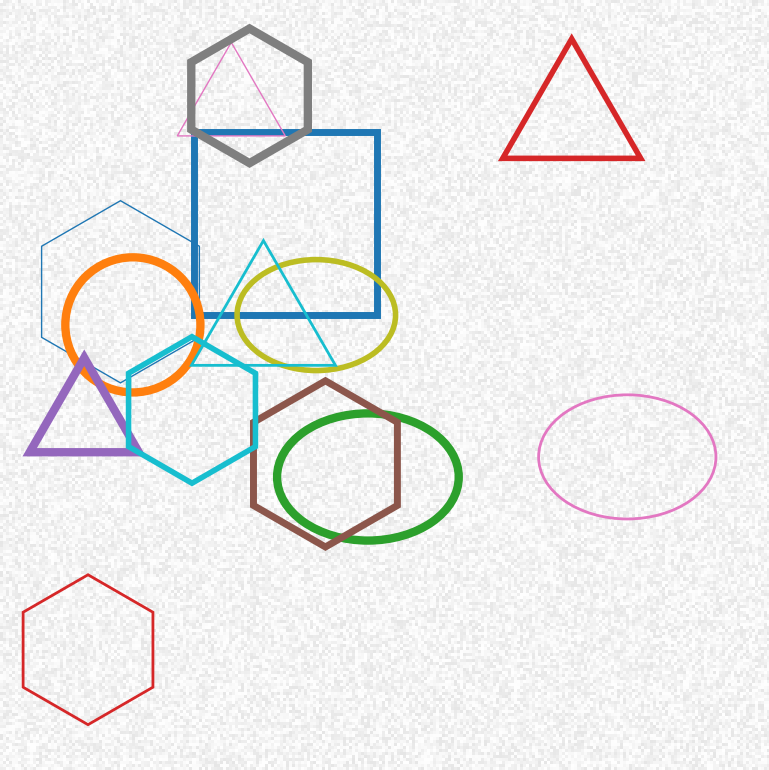[{"shape": "hexagon", "thickness": 0.5, "radius": 0.59, "center": [0.156, 0.621]}, {"shape": "square", "thickness": 2.5, "radius": 0.59, "center": [0.371, 0.71]}, {"shape": "circle", "thickness": 3, "radius": 0.44, "center": [0.173, 0.578]}, {"shape": "oval", "thickness": 3, "radius": 0.59, "center": [0.478, 0.381]}, {"shape": "hexagon", "thickness": 1, "radius": 0.49, "center": [0.114, 0.156]}, {"shape": "triangle", "thickness": 2, "radius": 0.52, "center": [0.742, 0.846]}, {"shape": "triangle", "thickness": 3, "radius": 0.41, "center": [0.109, 0.454]}, {"shape": "hexagon", "thickness": 2.5, "radius": 0.54, "center": [0.423, 0.398]}, {"shape": "oval", "thickness": 1, "radius": 0.58, "center": [0.815, 0.407]}, {"shape": "triangle", "thickness": 0.5, "radius": 0.4, "center": [0.3, 0.864]}, {"shape": "hexagon", "thickness": 3, "radius": 0.44, "center": [0.324, 0.876]}, {"shape": "oval", "thickness": 2, "radius": 0.51, "center": [0.411, 0.591]}, {"shape": "hexagon", "thickness": 2, "radius": 0.48, "center": [0.249, 0.468]}, {"shape": "triangle", "thickness": 1, "radius": 0.54, "center": [0.342, 0.58]}]